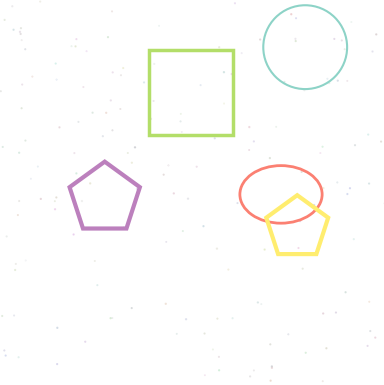[{"shape": "circle", "thickness": 1.5, "radius": 0.54, "center": [0.793, 0.877]}, {"shape": "oval", "thickness": 2, "radius": 0.53, "center": [0.73, 0.495]}, {"shape": "square", "thickness": 2.5, "radius": 0.55, "center": [0.496, 0.759]}, {"shape": "pentagon", "thickness": 3, "radius": 0.48, "center": [0.272, 0.484]}, {"shape": "pentagon", "thickness": 3, "radius": 0.42, "center": [0.772, 0.408]}]